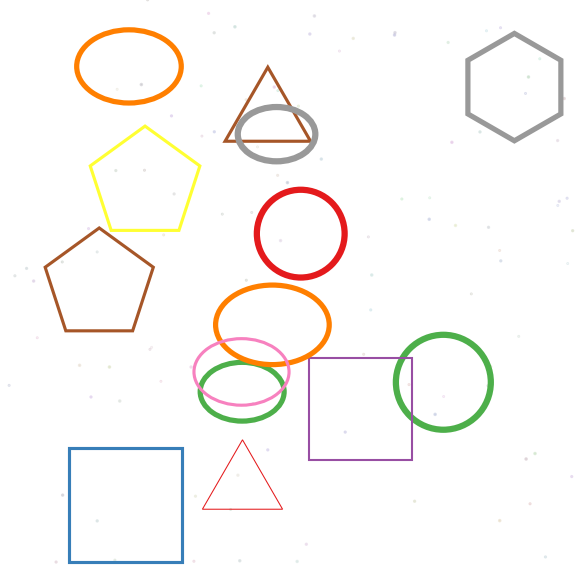[{"shape": "circle", "thickness": 3, "radius": 0.38, "center": [0.521, 0.595]}, {"shape": "triangle", "thickness": 0.5, "radius": 0.4, "center": [0.42, 0.157]}, {"shape": "square", "thickness": 1.5, "radius": 0.49, "center": [0.217, 0.125]}, {"shape": "circle", "thickness": 3, "radius": 0.41, "center": [0.768, 0.337]}, {"shape": "oval", "thickness": 2.5, "radius": 0.36, "center": [0.419, 0.321]}, {"shape": "square", "thickness": 1, "radius": 0.44, "center": [0.625, 0.291]}, {"shape": "oval", "thickness": 2.5, "radius": 0.45, "center": [0.223, 0.884]}, {"shape": "oval", "thickness": 2.5, "radius": 0.49, "center": [0.472, 0.437]}, {"shape": "pentagon", "thickness": 1.5, "radius": 0.5, "center": [0.251, 0.681]}, {"shape": "pentagon", "thickness": 1.5, "radius": 0.49, "center": [0.172, 0.506]}, {"shape": "triangle", "thickness": 1.5, "radius": 0.43, "center": [0.464, 0.797]}, {"shape": "oval", "thickness": 1.5, "radius": 0.41, "center": [0.418, 0.355]}, {"shape": "oval", "thickness": 3, "radius": 0.34, "center": [0.479, 0.767]}, {"shape": "hexagon", "thickness": 2.5, "radius": 0.46, "center": [0.891, 0.848]}]